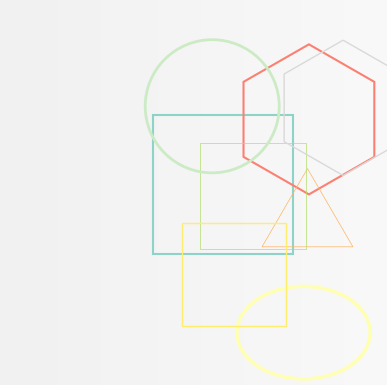[{"shape": "square", "thickness": 1.5, "radius": 0.9, "center": [0.575, 0.521]}, {"shape": "oval", "thickness": 2.5, "radius": 0.86, "center": [0.783, 0.136]}, {"shape": "hexagon", "thickness": 1.5, "radius": 0.97, "center": [0.797, 0.69]}, {"shape": "triangle", "thickness": 0.5, "radius": 0.68, "center": [0.793, 0.427]}, {"shape": "square", "thickness": 0.5, "radius": 0.69, "center": [0.653, 0.491]}, {"shape": "hexagon", "thickness": 1, "radius": 0.88, "center": [0.885, 0.72]}, {"shape": "circle", "thickness": 2, "radius": 0.86, "center": [0.548, 0.724]}, {"shape": "square", "thickness": 1, "radius": 0.67, "center": [0.604, 0.286]}]